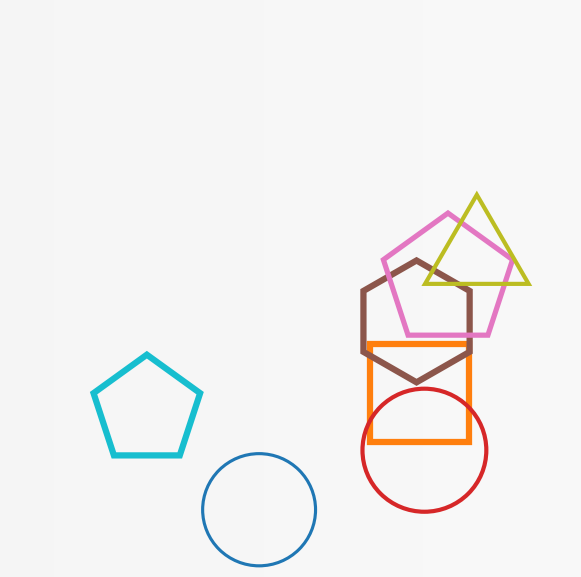[{"shape": "circle", "thickness": 1.5, "radius": 0.49, "center": [0.446, 0.116]}, {"shape": "square", "thickness": 3, "radius": 0.43, "center": [0.721, 0.319]}, {"shape": "circle", "thickness": 2, "radius": 0.53, "center": [0.73, 0.22]}, {"shape": "hexagon", "thickness": 3, "radius": 0.53, "center": [0.717, 0.443]}, {"shape": "pentagon", "thickness": 2.5, "radius": 0.58, "center": [0.771, 0.513]}, {"shape": "triangle", "thickness": 2, "radius": 0.51, "center": [0.82, 0.559]}, {"shape": "pentagon", "thickness": 3, "radius": 0.48, "center": [0.253, 0.289]}]